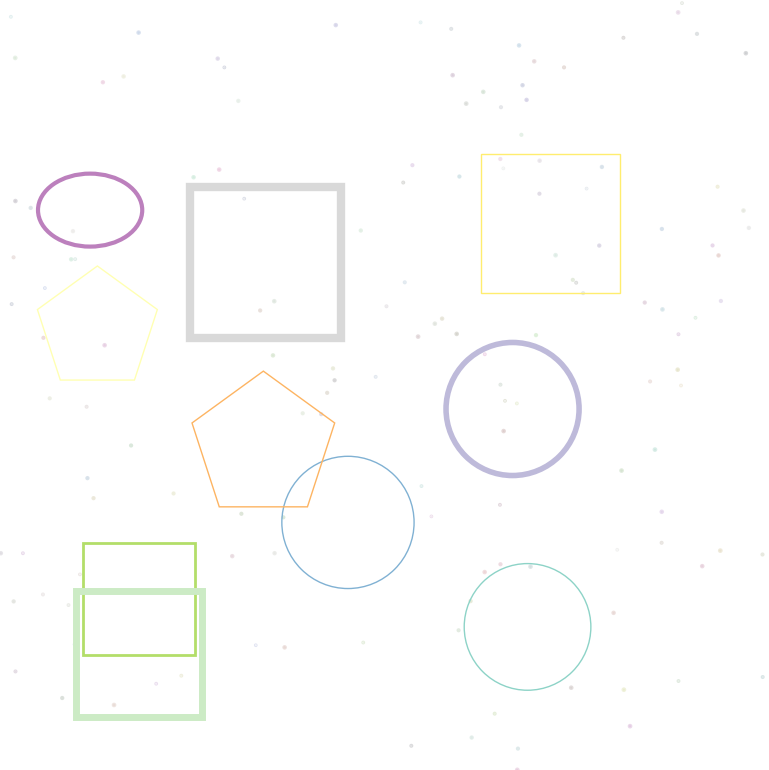[{"shape": "circle", "thickness": 0.5, "radius": 0.41, "center": [0.685, 0.186]}, {"shape": "pentagon", "thickness": 0.5, "radius": 0.41, "center": [0.126, 0.573]}, {"shape": "circle", "thickness": 2, "radius": 0.43, "center": [0.666, 0.469]}, {"shape": "circle", "thickness": 0.5, "radius": 0.43, "center": [0.452, 0.322]}, {"shape": "pentagon", "thickness": 0.5, "radius": 0.49, "center": [0.342, 0.421]}, {"shape": "square", "thickness": 1, "radius": 0.37, "center": [0.18, 0.222]}, {"shape": "square", "thickness": 3, "radius": 0.49, "center": [0.345, 0.659]}, {"shape": "oval", "thickness": 1.5, "radius": 0.34, "center": [0.117, 0.727]}, {"shape": "square", "thickness": 2.5, "radius": 0.41, "center": [0.181, 0.15]}, {"shape": "square", "thickness": 0.5, "radius": 0.45, "center": [0.715, 0.709]}]